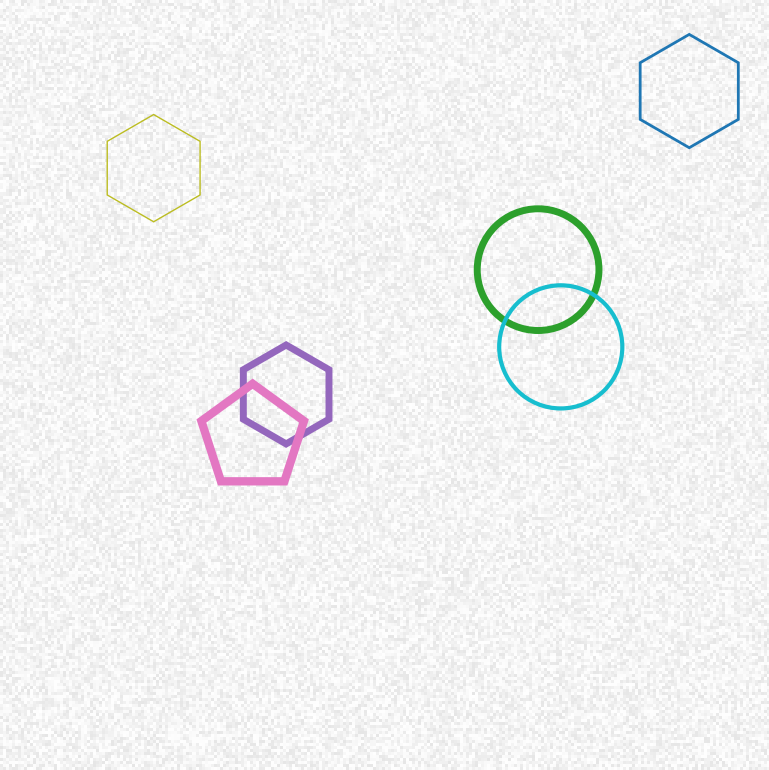[{"shape": "hexagon", "thickness": 1, "radius": 0.37, "center": [0.895, 0.882]}, {"shape": "circle", "thickness": 2.5, "radius": 0.4, "center": [0.699, 0.65]}, {"shape": "hexagon", "thickness": 2.5, "radius": 0.32, "center": [0.372, 0.488]}, {"shape": "pentagon", "thickness": 3, "radius": 0.35, "center": [0.328, 0.432]}, {"shape": "hexagon", "thickness": 0.5, "radius": 0.35, "center": [0.2, 0.782]}, {"shape": "circle", "thickness": 1.5, "radius": 0.4, "center": [0.728, 0.55]}]